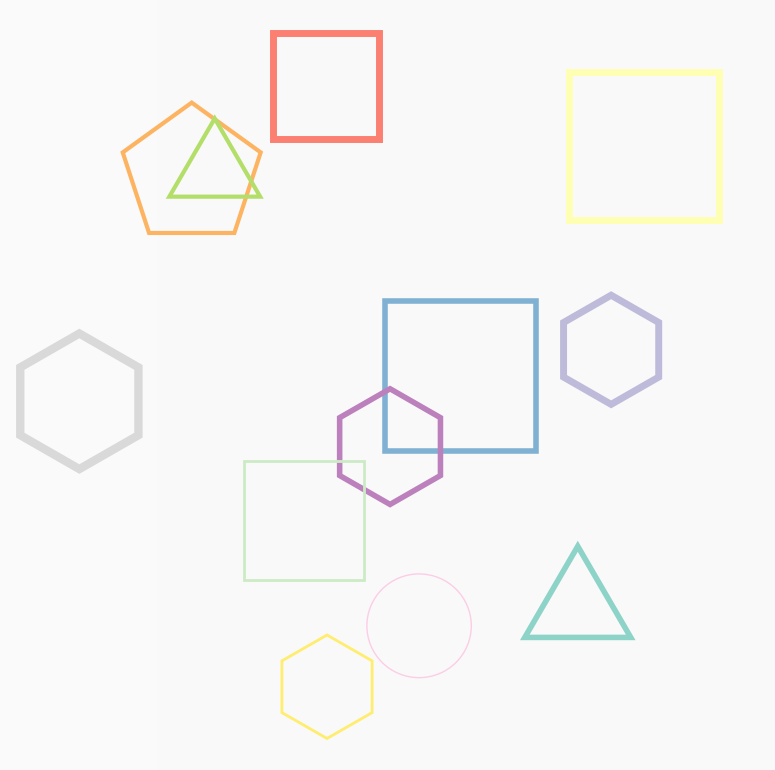[{"shape": "triangle", "thickness": 2, "radius": 0.39, "center": [0.745, 0.212]}, {"shape": "square", "thickness": 2.5, "radius": 0.48, "center": [0.831, 0.811]}, {"shape": "hexagon", "thickness": 2.5, "radius": 0.35, "center": [0.789, 0.546]}, {"shape": "square", "thickness": 2.5, "radius": 0.34, "center": [0.421, 0.889]}, {"shape": "square", "thickness": 2, "radius": 0.49, "center": [0.594, 0.512]}, {"shape": "pentagon", "thickness": 1.5, "radius": 0.47, "center": [0.247, 0.773]}, {"shape": "triangle", "thickness": 1.5, "radius": 0.34, "center": [0.277, 0.778]}, {"shape": "circle", "thickness": 0.5, "radius": 0.34, "center": [0.541, 0.187]}, {"shape": "hexagon", "thickness": 3, "radius": 0.44, "center": [0.102, 0.479]}, {"shape": "hexagon", "thickness": 2, "radius": 0.38, "center": [0.503, 0.42]}, {"shape": "square", "thickness": 1, "radius": 0.39, "center": [0.392, 0.324]}, {"shape": "hexagon", "thickness": 1, "radius": 0.34, "center": [0.422, 0.108]}]